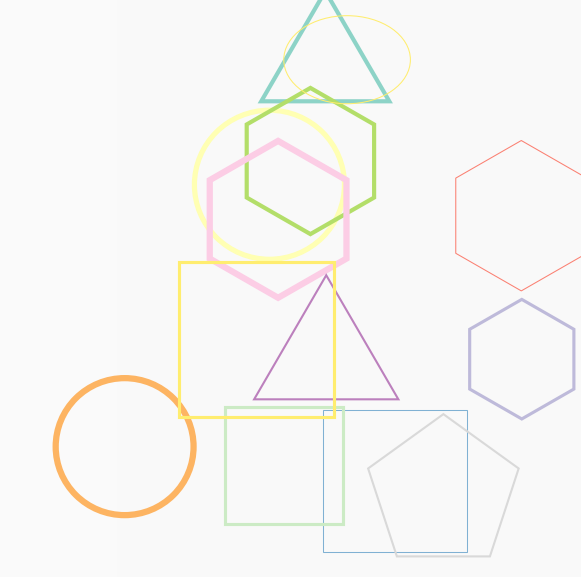[{"shape": "triangle", "thickness": 2, "radius": 0.64, "center": [0.56, 0.887]}, {"shape": "circle", "thickness": 2.5, "radius": 0.65, "center": [0.464, 0.679]}, {"shape": "hexagon", "thickness": 1.5, "radius": 0.52, "center": [0.898, 0.377]}, {"shape": "hexagon", "thickness": 0.5, "radius": 0.65, "center": [0.897, 0.626]}, {"shape": "square", "thickness": 0.5, "radius": 0.62, "center": [0.68, 0.166]}, {"shape": "circle", "thickness": 3, "radius": 0.59, "center": [0.214, 0.226]}, {"shape": "hexagon", "thickness": 2, "radius": 0.63, "center": [0.534, 0.72]}, {"shape": "hexagon", "thickness": 3, "radius": 0.68, "center": [0.478, 0.619]}, {"shape": "pentagon", "thickness": 1, "radius": 0.68, "center": [0.763, 0.146]}, {"shape": "triangle", "thickness": 1, "radius": 0.72, "center": [0.561, 0.379]}, {"shape": "square", "thickness": 1.5, "radius": 0.51, "center": [0.488, 0.193]}, {"shape": "square", "thickness": 1.5, "radius": 0.67, "center": [0.442, 0.411]}, {"shape": "oval", "thickness": 0.5, "radius": 0.54, "center": [0.597, 0.896]}]